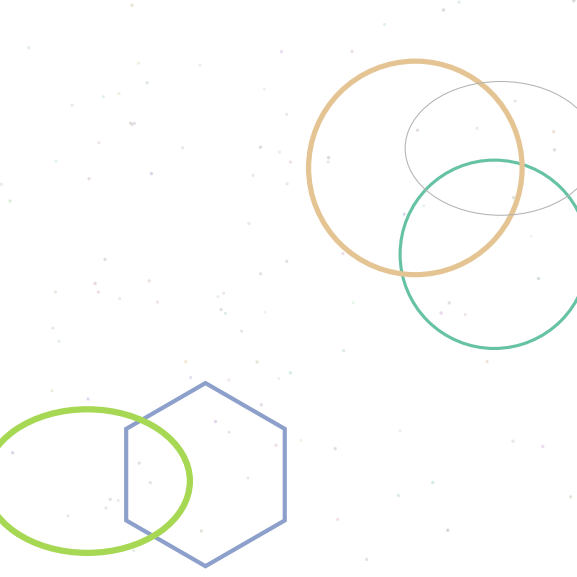[{"shape": "circle", "thickness": 1.5, "radius": 0.82, "center": [0.856, 0.559]}, {"shape": "hexagon", "thickness": 2, "radius": 0.79, "center": [0.356, 0.177]}, {"shape": "oval", "thickness": 3, "radius": 0.89, "center": [0.151, 0.166]}, {"shape": "circle", "thickness": 2.5, "radius": 0.92, "center": [0.719, 0.708]}, {"shape": "oval", "thickness": 0.5, "radius": 0.83, "center": [0.867, 0.742]}]